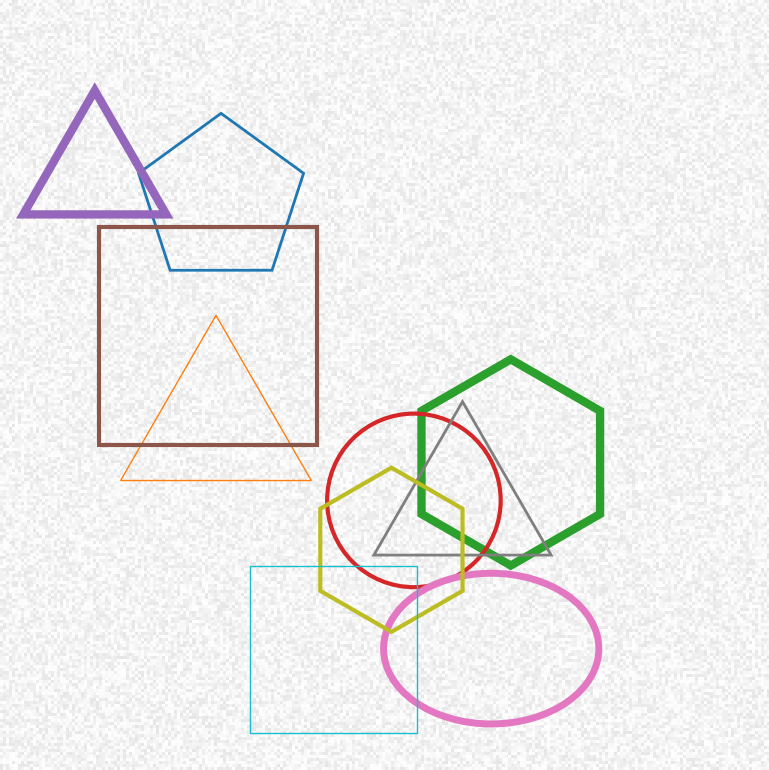[{"shape": "pentagon", "thickness": 1, "radius": 0.56, "center": [0.287, 0.74]}, {"shape": "triangle", "thickness": 0.5, "radius": 0.72, "center": [0.28, 0.447]}, {"shape": "hexagon", "thickness": 3, "radius": 0.67, "center": [0.663, 0.399]}, {"shape": "circle", "thickness": 1.5, "radius": 0.56, "center": [0.538, 0.35]}, {"shape": "triangle", "thickness": 3, "radius": 0.54, "center": [0.123, 0.775]}, {"shape": "square", "thickness": 1.5, "radius": 0.71, "center": [0.27, 0.563]}, {"shape": "oval", "thickness": 2.5, "radius": 0.7, "center": [0.638, 0.158]}, {"shape": "triangle", "thickness": 1, "radius": 0.66, "center": [0.601, 0.346]}, {"shape": "hexagon", "thickness": 1.5, "radius": 0.53, "center": [0.508, 0.286]}, {"shape": "square", "thickness": 0.5, "radius": 0.54, "center": [0.433, 0.157]}]